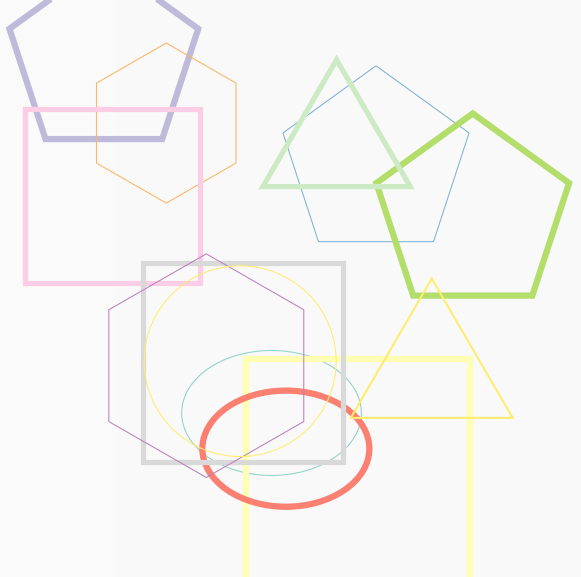[{"shape": "oval", "thickness": 0.5, "radius": 0.77, "center": [0.467, 0.284]}, {"shape": "square", "thickness": 3, "radius": 0.96, "center": [0.616, 0.186]}, {"shape": "pentagon", "thickness": 3, "radius": 0.85, "center": [0.179, 0.896]}, {"shape": "oval", "thickness": 3, "radius": 0.72, "center": [0.492, 0.222]}, {"shape": "pentagon", "thickness": 0.5, "radius": 0.84, "center": [0.647, 0.717]}, {"shape": "hexagon", "thickness": 0.5, "radius": 0.69, "center": [0.286, 0.786]}, {"shape": "pentagon", "thickness": 3, "radius": 0.87, "center": [0.813, 0.628]}, {"shape": "square", "thickness": 2.5, "radius": 0.75, "center": [0.193, 0.659]}, {"shape": "square", "thickness": 2.5, "radius": 0.86, "center": [0.418, 0.372]}, {"shape": "hexagon", "thickness": 0.5, "radius": 0.97, "center": [0.355, 0.366]}, {"shape": "triangle", "thickness": 2.5, "radius": 0.73, "center": [0.579, 0.749]}, {"shape": "triangle", "thickness": 1, "radius": 0.8, "center": [0.743, 0.356]}, {"shape": "circle", "thickness": 0.5, "radius": 0.83, "center": [0.413, 0.374]}]